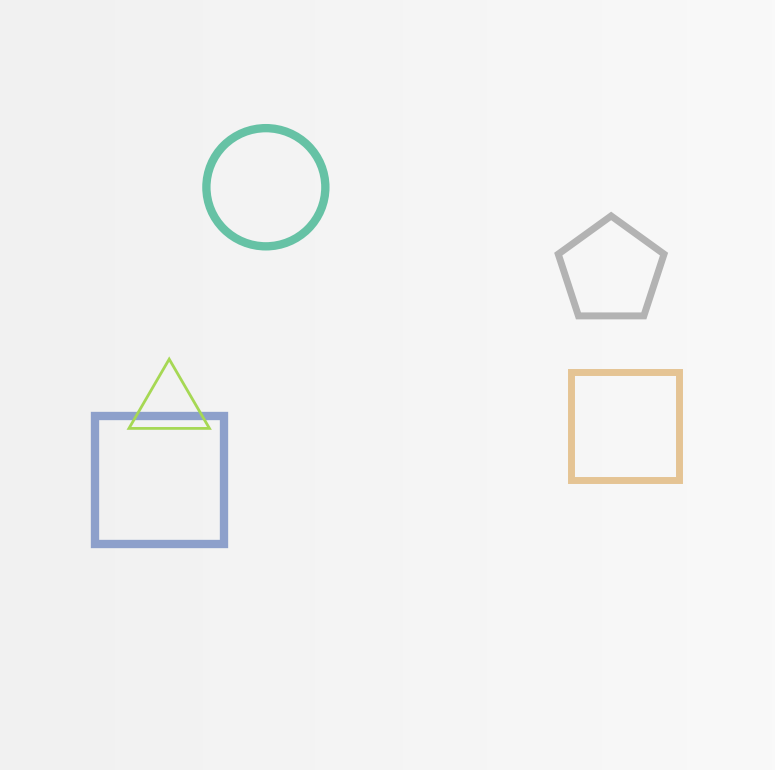[{"shape": "circle", "thickness": 3, "radius": 0.38, "center": [0.343, 0.757]}, {"shape": "square", "thickness": 3, "radius": 0.42, "center": [0.206, 0.376]}, {"shape": "triangle", "thickness": 1, "radius": 0.3, "center": [0.218, 0.474]}, {"shape": "square", "thickness": 2.5, "radius": 0.35, "center": [0.807, 0.447]}, {"shape": "pentagon", "thickness": 2.5, "radius": 0.36, "center": [0.789, 0.648]}]